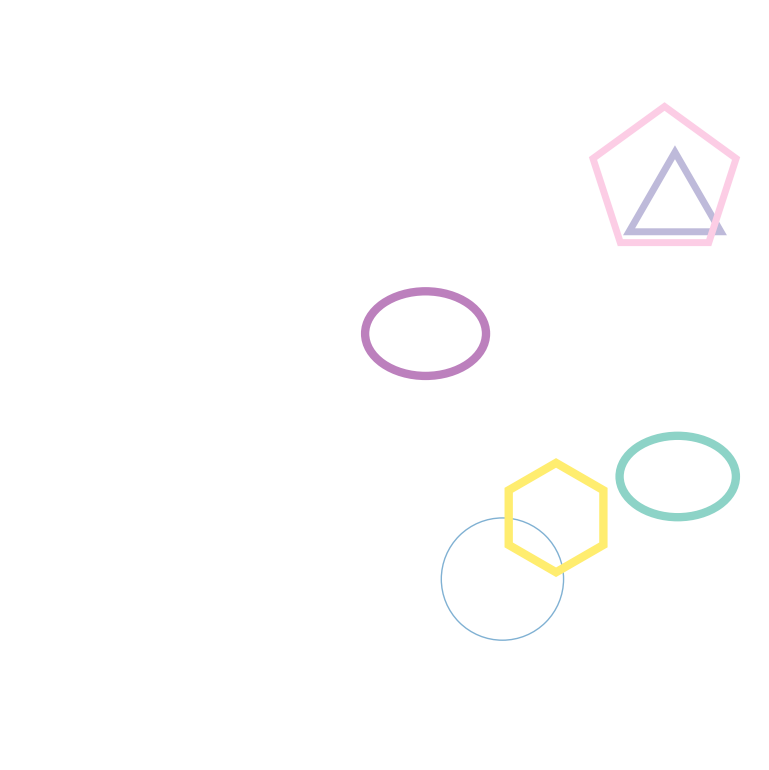[{"shape": "oval", "thickness": 3, "radius": 0.38, "center": [0.88, 0.381]}, {"shape": "triangle", "thickness": 2.5, "radius": 0.34, "center": [0.877, 0.733]}, {"shape": "circle", "thickness": 0.5, "radius": 0.4, "center": [0.653, 0.248]}, {"shape": "pentagon", "thickness": 2.5, "radius": 0.49, "center": [0.863, 0.764]}, {"shape": "oval", "thickness": 3, "radius": 0.39, "center": [0.553, 0.567]}, {"shape": "hexagon", "thickness": 3, "radius": 0.36, "center": [0.722, 0.328]}]